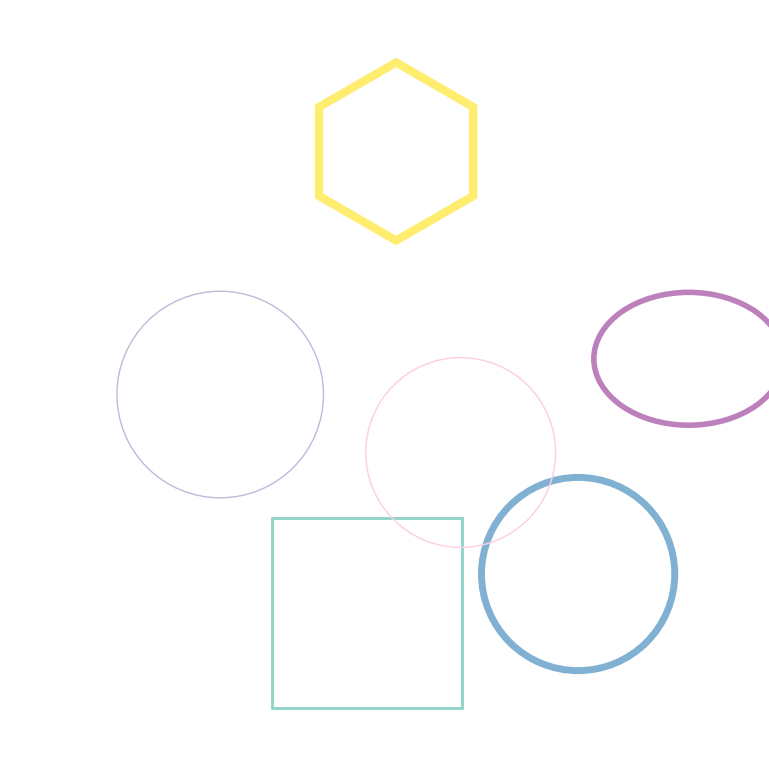[{"shape": "square", "thickness": 1, "radius": 0.62, "center": [0.477, 0.204]}, {"shape": "circle", "thickness": 0.5, "radius": 0.67, "center": [0.286, 0.488]}, {"shape": "circle", "thickness": 2.5, "radius": 0.63, "center": [0.751, 0.255]}, {"shape": "circle", "thickness": 0.5, "radius": 0.62, "center": [0.598, 0.412]}, {"shape": "oval", "thickness": 2, "radius": 0.62, "center": [0.894, 0.534]}, {"shape": "hexagon", "thickness": 3, "radius": 0.58, "center": [0.514, 0.803]}]